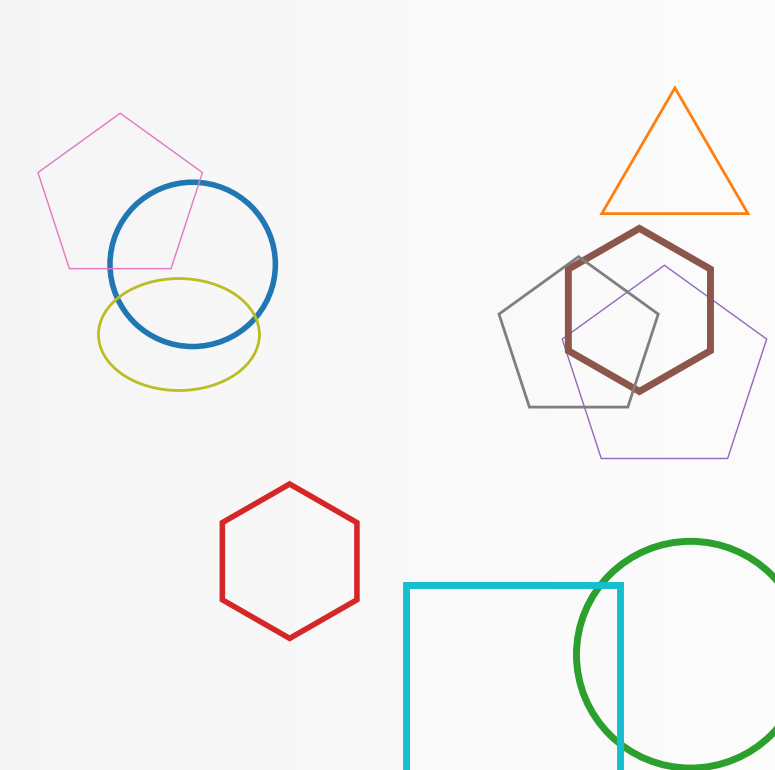[{"shape": "circle", "thickness": 2, "radius": 0.53, "center": [0.249, 0.657]}, {"shape": "triangle", "thickness": 1, "radius": 0.54, "center": [0.871, 0.777]}, {"shape": "circle", "thickness": 2.5, "radius": 0.74, "center": [0.891, 0.15]}, {"shape": "hexagon", "thickness": 2, "radius": 0.5, "center": [0.374, 0.271]}, {"shape": "pentagon", "thickness": 0.5, "radius": 0.69, "center": [0.857, 0.517]}, {"shape": "hexagon", "thickness": 2.5, "radius": 0.53, "center": [0.825, 0.598]}, {"shape": "pentagon", "thickness": 0.5, "radius": 0.56, "center": [0.155, 0.741]}, {"shape": "pentagon", "thickness": 1, "radius": 0.54, "center": [0.747, 0.559]}, {"shape": "oval", "thickness": 1, "radius": 0.52, "center": [0.231, 0.566]}, {"shape": "square", "thickness": 2.5, "radius": 0.69, "center": [0.662, 0.102]}]